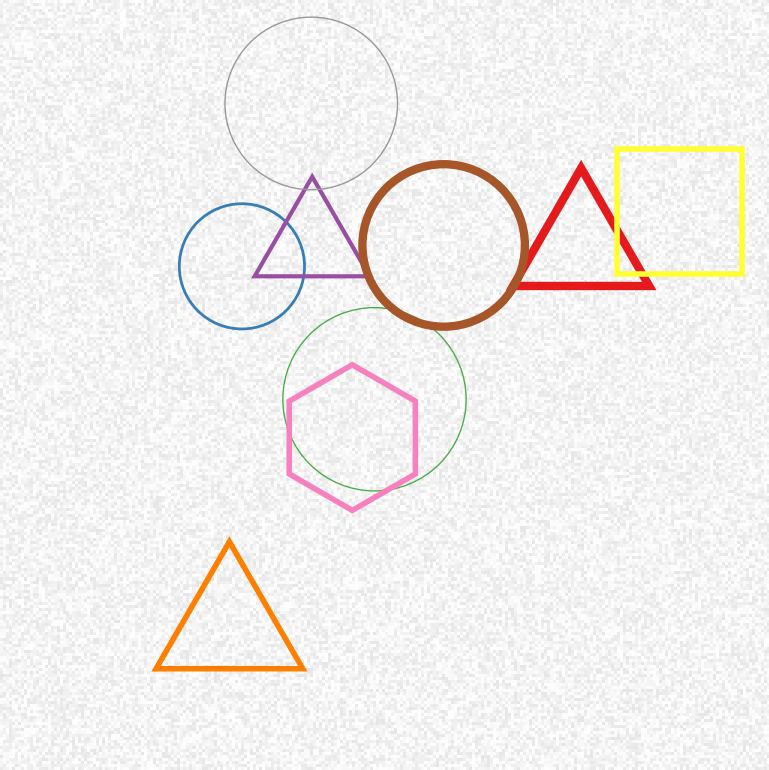[{"shape": "triangle", "thickness": 3, "radius": 0.51, "center": [0.755, 0.68]}, {"shape": "circle", "thickness": 1, "radius": 0.41, "center": [0.314, 0.654]}, {"shape": "circle", "thickness": 0.5, "radius": 0.6, "center": [0.486, 0.481]}, {"shape": "triangle", "thickness": 1.5, "radius": 0.43, "center": [0.405, 0.684]}, {"shape": "triangle", "thickness": 2, "radius": 0.55, "center": [0.298, 0.187]}, {"shape": "square", "thickness": 2, "radius": 0.41, "center": [0.882, 0.725]}, {"shape": "circle", "thickness": 3, "radius": 0.53, "center": [0.576, 0.681]}, {"shape": "hexagon", "thickness": 2, "radius": 0.47, "center": [0.458, 0.432]}, {"shape": "circle", "thickness": 0.5, "radius": 0.56, "center": [0.404, 0.866]}]